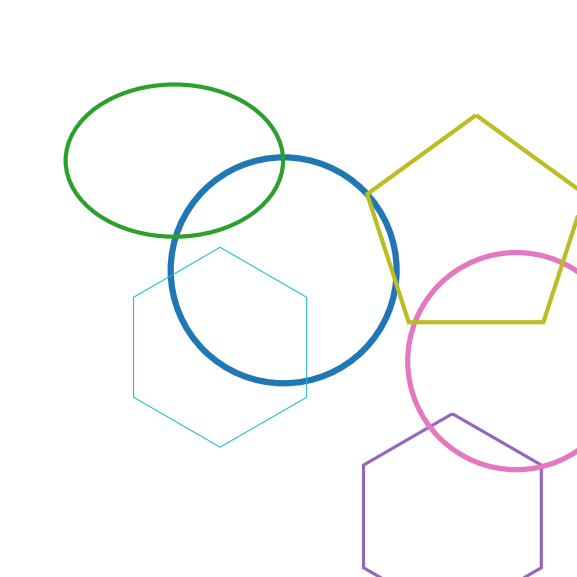[{"shape": "circle", "thickness": 3, "radius": 0.98, "center": [0.491, 0.531]}, {"shape": "oval", "thickness": 2, "radius": 0.94, "center": [0.302, 0.721]}, {"shape": "hexagon", "thickness": 1.5, "radius": 0.89, "center": [0.783, 0.105]}, {"shape": "circle", "thickness": 2.5, "radius": 0.94, "center": [0.894, 0.374]}, {"shape": "pentagon", "thickness": 2, "radius": 0.99, "center": [0.824, 0.602]}, {"shape": "hexagon", "thickness": 0.5, "radius": 0.87, "center": [0.381, 0.398]}]